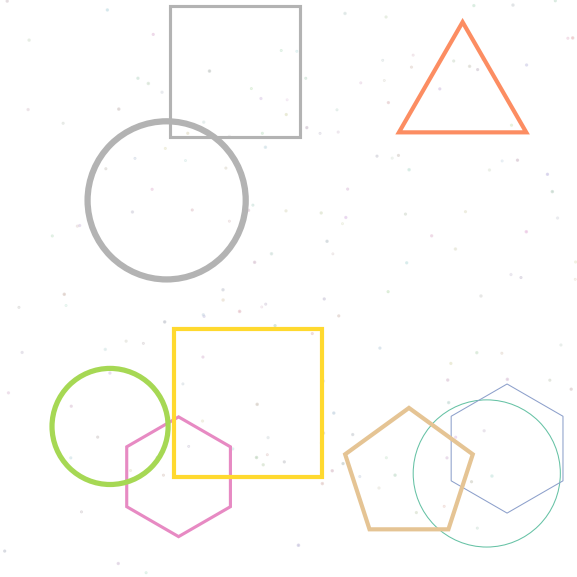[{"shape": "circle", "thickness": 0.5, "radius": 0.64, "center": [0.843, 0.179]}, {"shape": "triangle", "thickness": 2, "radius": 0.64, "center": [0.801, 0.834]}, {"shape": "hexagon", "thickness": 0.5, "radius": 0.56, "center": [0.878, 0.222]}, {"shape": "hexagon", "thickness": 1.5, "radius": 0.52, "center": [0.309, 0.174]}, {"shape": "circle", "thickness": 2.5, "radius": 0.5, "center": [0.191, 0.261]}, {"shape": "square", "thickness": 2, "radius": 0.64, "center": [0.429, 0.301]}, {"shape": "pentagon", "thickness": 2, "radius": 0.58, "center": [0.708, 0.177]}, {"shape": "circle", "thickness": 3, "radius": 0.68, "center": [0.289, 0.652]}, {"shape": "square", "thickness": 1.5, "radius": 0.56, "center": [0.407, 0.875]}]